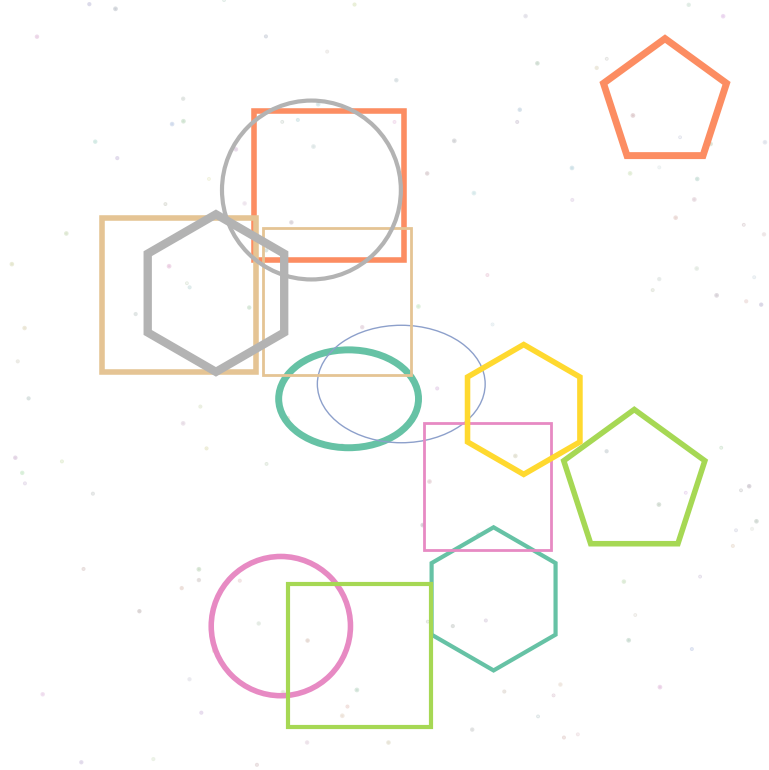[{"shape": "hexagon", "thickness": 1.5, "radius": 0.46, "center": [0.641, 0.222]}, {"shape": "oval", "thickness": 2.5, "radius": 0.45, "center": [0.453, 0.482]}, {"shape": "square", "thickness": 2, "radius": 0.49, "center": [0.427, 0.759]}, {"shape": "pentagon", "thickness": 2.5, "radius": 0.42, "center": [0.864, 0.866]}, {"shape": "oval", "thickness": 0.5, "radius": 0.54, "center": [0.521, 0.501]}, {"shape": "circle", "thickness": 2, "radius": 0.45, "center": [0.365, 0.187]}, {"shape": "square", "thickness": 1, "radius": 0.41, "center": [0.633, 0.369]}, {"shape": "pentagon", "thickness": 2, "radius": 0.48, "center": [0.824, 0.372]}, {"shape": "square", "thickness": 1.5, "radius": 0.46, "center": [0.467, 0.149]}, {"shape": "hexagon", "thickness": 2, "radius": 0.42, "center": [0.68, 0.468]}, {"shape": "square", "thickness": 1, "radius": 0.48, "center": [0.438, 0.608]}, {"shape": "square", "thickness": 2, "radius": 0.5, "center": [0.233, 0.617]}, {"shape": "circle", "thickness": 1.5, "radius": 0.58, "center": [0.404, 0.753]}, {"shape": "hexagon", "thickness": 3, "radius": 0.51, "center": [0.28, 0.619]}]